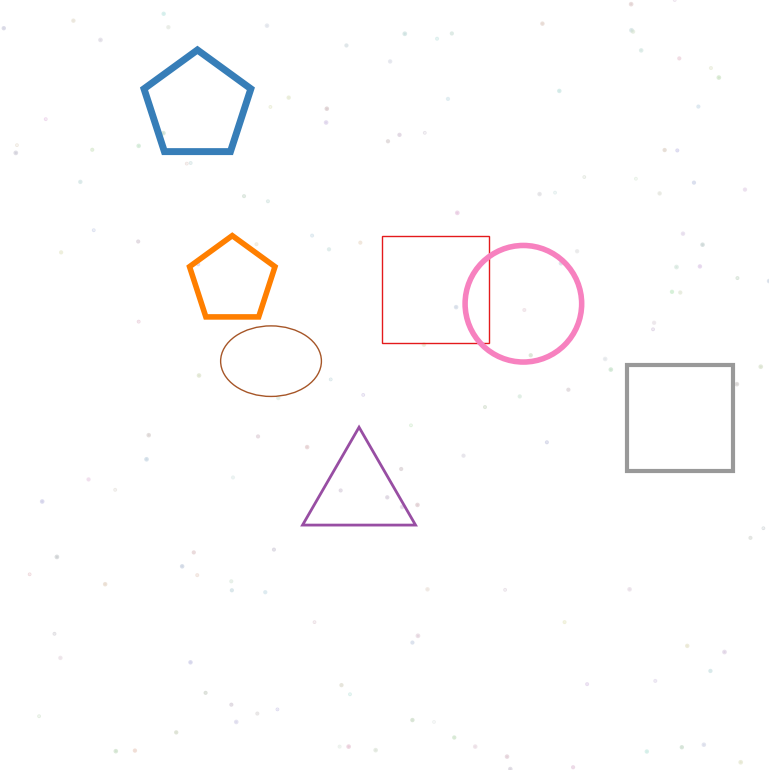[{"shape": "square", "thickness": 0.5, "radius": 0.35, "center": [0.565, 0.624]}, {"shape": "pentagon", "thickness": 2.5, "radius": 0.36, "center": [0.256, 0.862]}, {"shape": "triangle", "thickness": 1, "radius": 0.42, "center": [0.466, 0.36]}, {"shape": "pentagon", "thickness": 2, "radius": 0.29, "center": [0.302, 0.636]}, {"shape": "oval", "thickness": 0.5, "radius": 0.33, "center": [0.352, 0.531]}, {"shape": "circle", "thickness": 2, "radius": 0.38, "center": [0.68, 0.606]}, {"shape": "square", "thickness": 1.5, "radius": 0.34, "center": [0.883, 0.457]}]